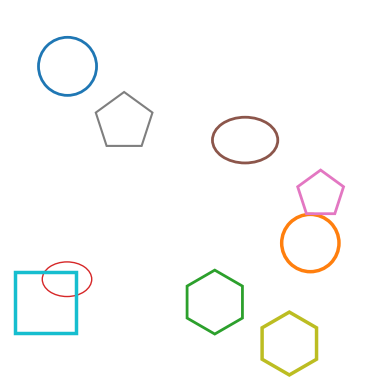[{"shape": "circle", "thickness": 2, "radius": 0.38, "center": [0.175, 0.828]}, {"shape": "circle", "thickness": 2.5, "radius": 0.37, "center": [0.806, 0.369]}, {"shape": "hexagon", "thickness": 2, "radius": 0.42, "center": [0.558, 0.215]}, {"shape": "oval", "thickness": 1, "radius": 0.32, "center": [0.174, 0.275]}, {"shape": "oval", "thickness": 2, "radius": 0.42, "center": [0.637, 0.636]}, {"shape": "pentagon", "thickness": 2, "radius": 0.31, "center": [0.833, 0.496]}, {"shape": "pentagon", "thickness": 1.5, "radius": 0.39, "center": [0.322, 0.684]}, {"shape": "hexagon", "thickness": 2.5, "radius": 0.41, "center": [0.751, 0.108]}, {"shape": "square", "thickness": 2.5, "radius": 0.4, "center": [0.119, 0.215]}]